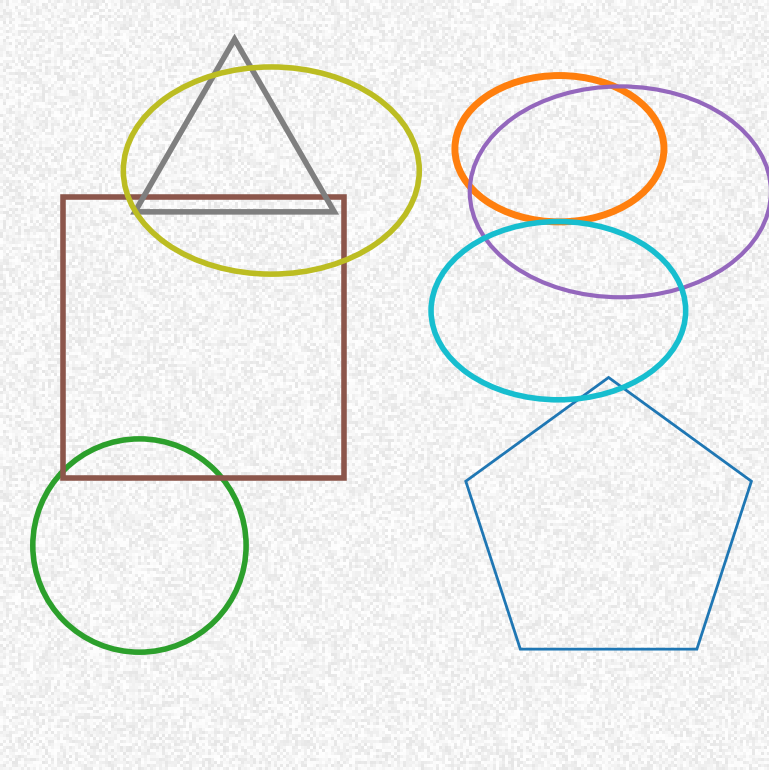[{"shape": "pentagon", "thickness": 1, "radius": 0.98, "center": [0.79, 0.315]}, {"shape": "oval", "thickness": 2.5, "radius": 0.68, "center": [0.727, 0.807]}, {"shape": "circle", "thickness": 2, "radius": 0.69, "center": [0.181, 0.292]}, {"shape": "oval", "thickness": 1.5, "radius": 0.98, "center": [0.806, 0.751]}, {"shape": "square", "thickness": 2, "radius": 0.91, "center": [0.264, 0.562]}, {"shape": "triangle", "thickness": 2, "radius": 0.75, "center": [0.305, 0.8]}, {"shape": "oval", "thickness": 2, "radius": 0.96, "center": [0.352, 0.779]}, {"shape": "oval", "thickness": 2, "radius": 0.83, "center": [0.725, 0.597]}]